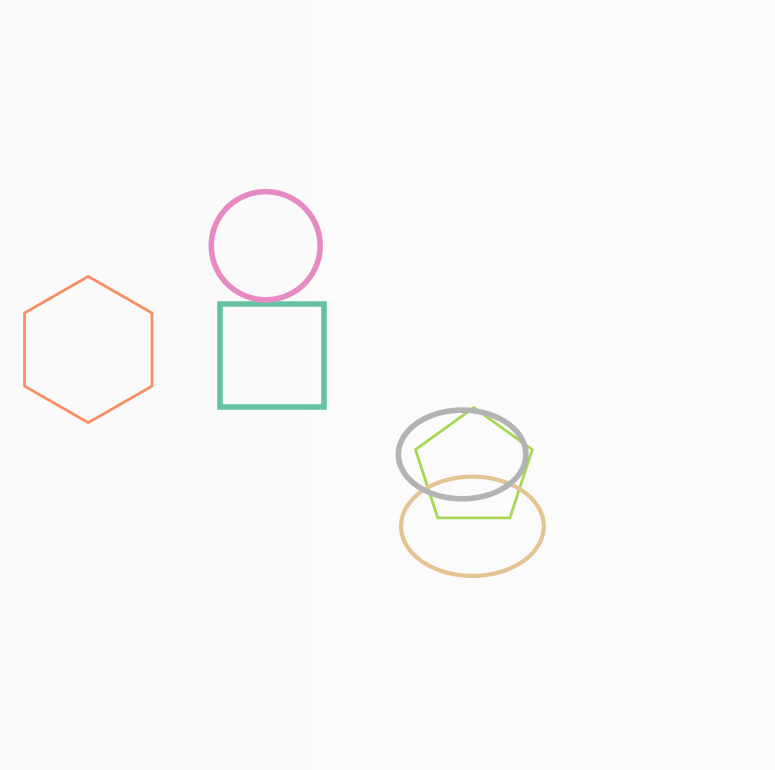[{"shape": "square", "thickness": 2, "radius": 0.34, "center": [0.351, 0.538]}, {"shape": "hexagon", "thickness": 1, "radius": 0.47, "center": [0.114, 0.546]}, {"shape": "circle", "thickness": 2, "radius": 0.35, "center": [0.343, 0.681]}, {"shape": "pentagon", "thickness": 1, "radius": 0.4, "center": [0.611, 0.392]}, {"shape": "oval", "thickness": 1.5, "radius": 0.46, "center": [0.61, 0.317]}, {"shape": "oval", "thickness": 2, "radius": 0.41, "center": [0.596, 0.41]}]